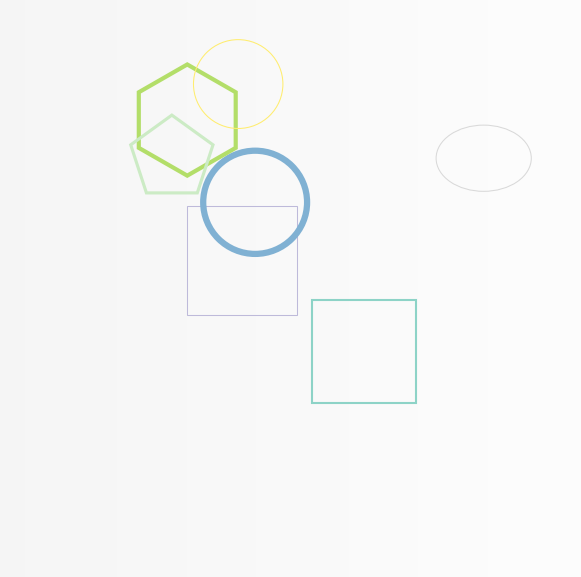[{"shape": "square", "thickness": 1, "radius": 0.45, "center": [0.627, 0.391]}, {"shape": "square", "thickness": 0.5, "radius": 0.47, "center": [0.416, 0.548]}, {"shape": "circle", "thickness": 3, "radius": 0.45, "center": [0.439, 0.649]}, {"shape": "hexagon", "thickness": 2, "radius": 0.48, "center": [0.322, 0.791]}, {"shape": "oval", "thickness": 0.5, "radius": 0.41, "center": [0.832, 0.725]}, {"shape": "pentagon", "thickness": 1.5, "radius": 0.37, "center": [0.296, 0.725]}, {"shape": "circle", "thickness": 0.5, "radius": 0.38, "center": [0.41, 0.854]}]